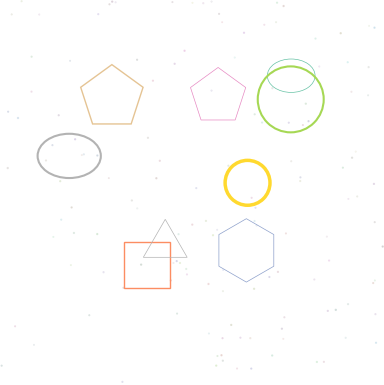[{"shape": "oval", "thickness": 0.5, "radius": 0.31, "center": [0.756, 0.803]}, {"shape": "square", "thickness": 1, "radius": 0.3, "center": [0.381, 0.313]}, {"shape": "hexagon", "thickness": 0.5, "radius": 0.41, "center": [0.64, 0.35]}, {"shape": "pentagon", "thickness": 0.5, "radius": 0.38, "center": [0.567, 0.749]}, {"shape": "circle", "thickness": 1.5, "radius": 0.43, "center": [0.755, 0.742]}, {"shape": "circle", "thickness": 2.5, "radius": 0.29, "center": [0.643, 0.525]}, {"shape": "pentagon", "thickness": 1, "radius": 0.43, "center": [0.291, 0.747]}, {"shape": "oval", "thickness": 1.5, "radius": 0.41, "center": [0.18, 0.595]}, {"shape": "triangle", "thickness": 0.5, "radius": 0.33, "center": [0.429, 0.365]}]